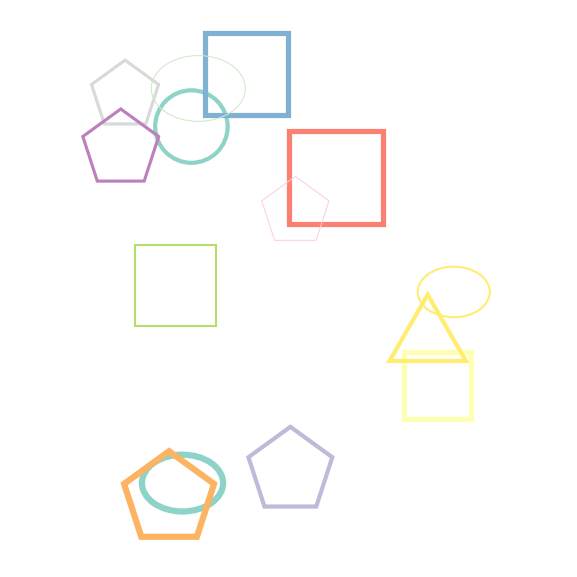[{"shape": "oval", "thickness": 3, "radius": 0.35, "center": [0.316, 0.163]}, {"shape": "circle", "thickness": 2, "radius": 0.31, "center": [0.331, 0.78]}, {"shape": "square", "thickness": 2.5, "radius": 0.29, "center": [0.757, 0.331]}, {"shape": "pentagon", "thickness": 2, "radius": 0.38, "center": [0.503, 0.184]}, {"shape": "square", "thickness": 2.5, "radius": 0.41, "center": [0.582, 0.692]}, {"shape": "square", "thickness": 2.5, "radius": 0.36, "center": [0.427, 0.871]}, {"shape": "pentagon", "thickness": 3, "radius": 0.41, "center": [0.293, 0.136]}, {"shape": "square", "thickness": 1, "radius": 0.35, "center": [0.304, 0.505]}, {"shape": "pentagon", "thickness": 0.5, "radius": 0.31, "center": [0.511, 0.632]}, {"shape": "pentagon", "thickness": 1.5, "radius": 0.31, "center": [0.217, 0.834]}, {"shape": "pentagon", "thickness": 1.5, "radius": 0.35, "center": [0.209, 0.741]}, {"shape": "oval", "thickness": 0.5, "radius": 0.41, "center": [0.343, 0.846]}, {"shape": "triangle", "thickness": 2, "radius": 0.38, "center": [0.741, 0.412]}, {"shape": "oval", "thickness": 1, "radius": 0.31, "center": [0.786, 0.494]}]